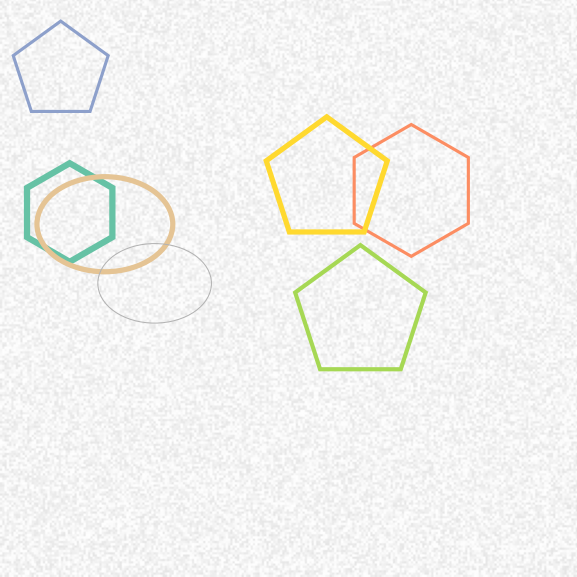[{"shape": "hexagon", "thickness": 3, "radius": 0.43, "center": [0.121, 0.631]}, {"shape": "hexagon", "thickness": 1.5, "radius": 0.57, "center": [0.712, 0.669]}, {"shape": "pentagon", "thickness": 1.5, "radius": 0.43, "center": [0.105, 0.876]}, {"shape": "pentagon", "thickness": 2, "radius": 0.59, "center": [0.624, 0.456]}, {"shape": "pentagon", "thickness": 2.5, "radius": 0.55, "center": [0.566, 0.687]}, {"shape": "oval", "thickness": 2.5, "radius": 0.59, "center": [0.182, 0.611]}, {"shape": "oval", "thickness": 0.5, "radius": 0.49, "center": [0.268, 0.509]}]